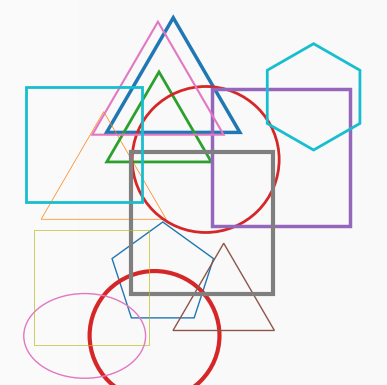[{"shape": "triangle", "thickness": 2.5, "radius": 0.99, "center": [0.447, 0.755]}, {"shape": "pentagon", "thickness": 1, "radius": 0.69, "center": [0.42, 0.286]}, {"shape": "triangle", "thickness": 0.5, "radius": 0.93, "center": [0.268, 0.524]}, {"shape": "triangle", "thickness": 2, "radius": 0.78, "center": [0.41, 0.657]}, {"shape": "circle", "thickness": 3, "radius": 0.84, "center": [0.399, 0.128]}, {"shape": "circle", "thickness": 2, "radius": 0.95, "center": [0.531, 0.586]}, {"shape": "square", "thickness": 2.5, "radius": 0.89, "center": [0.725, 0.591]}, {"shape": "triangle", "thickness": 1, "radius": 0.76, "center": [0.577, 0.217]}, {"shape": "oval", "thickness": 1, "radius": 0.79, "center": [0.219, 0.128]}, {"shape": "triangle", "thickness": 1.5, "radius": 0.98, "center": [0.408, 0.748]}, {"shape": "square", "thickness": 3, "radius": 0.92, "center": [0.521, 0.42]}, {"shape": "square", "thickness": 0.5, "radius": 0.75, "center": [0.236, 0.254]}, {"shape": "hexagon", "thickness": 2, "radius": 0.69, "center": [0.809, 0.748]}, {"shape": "square", "thickness": 2, "radius": 0.74, "center": [0.217, 0.624]}]